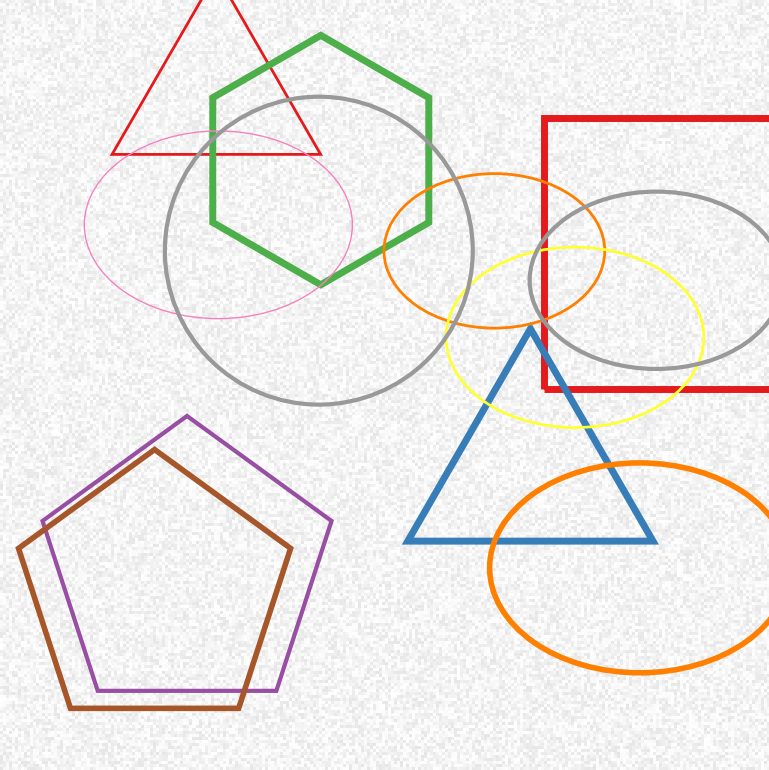[{"shape": "square", "thickness": 2.5, "radius": 0.88, "center": [0.882, 0.671]}, {"shape": "triangle", "thickness": 1, "radius": 0.78, "center": [0.281, 0.878]}, {"shape": "triangle", "thickness": 2.5, "radius": 0.92, "center": [0.689, 0.389]}, {"shape": "hexagon", "thickness": 2.5, "radius": 0.81, "center": [0.417, 0.792]}, {"shape": "pentagon", "thickness": 1.5, "radius": 0.99, "center": [0.243, 0.262]}, {"shape": "oval", "thickness": 2, "radius": 0.97, "center": [0.831, 0.263]}, {"shape": "oval", "thickness": 1, "radius": 0.72, "center": [0.642, 0.674]}, {"shape": "oval", "thickness": 1, "radius": 0.84, "center": [0.747, 0.562]}, {"shape": "pentagon", "thickness": 2, "radius": 0.93, "center": [0.201, 0.23]}, {"shape": "oval", "thickness": 0.5, "radius": 0.87, "center": [0.284, 0.708]}, {"shape": "circle", "thickness": 1.5, "radius": 1.0, "center": [0.414, 0.674]}, {"shape": "oval", "thickness": 1.5, "radius": 0.82, "center": [0.852, 0.636]}]